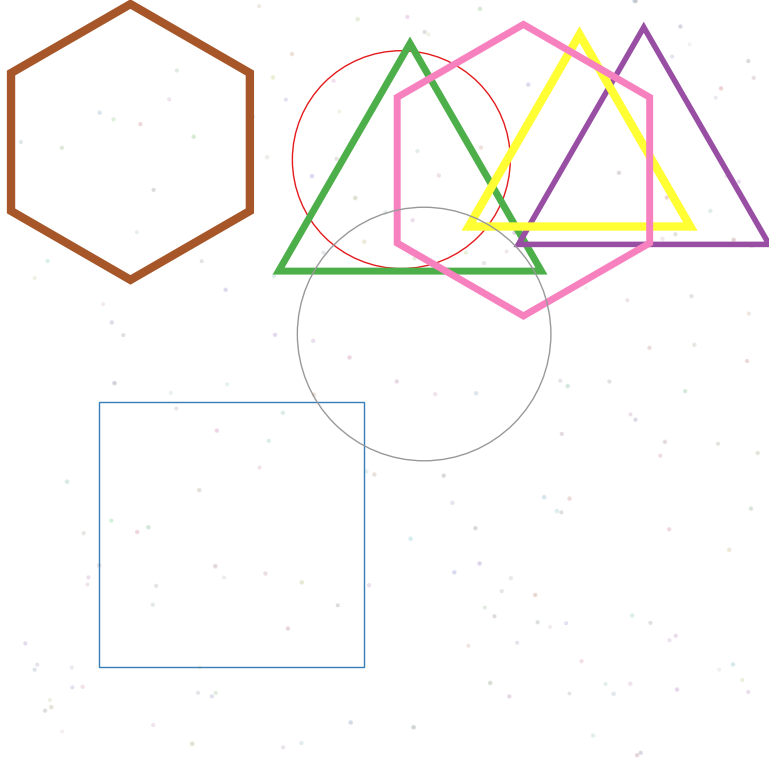[{"shape": "circle", "thickness": 0.5, "radius": 0.71, "center": [0.521, 0.793]}, {"shape": "square", "thickness": 0.5, "radius": 0.86, "center": [0.3, 0.306]}, {"shape": "triangle", "thickness": 2.5, "radius": 0.99, "center": [0.532, 0.746]}, {"shape": "triangle", "thickness": 2, "radius": 0.94, "center": [0.836, 0.777]}, {"shape": "triangle", "thickness": 3, "radius": 0.83, "center": [0.753, 0.789]}, {"shape": "hexagon", "thickness": 3, "radius": 0.9, "center": [0.169, 0.816]}, {"shape": "hexagon", "thickness": 2.5, "radius": 0.95, "center": [0.68, 0.779]}, {"shape": "circle", "thickness": 0.5, "radius": 0.82, "center": [0.551, 0.566]}]